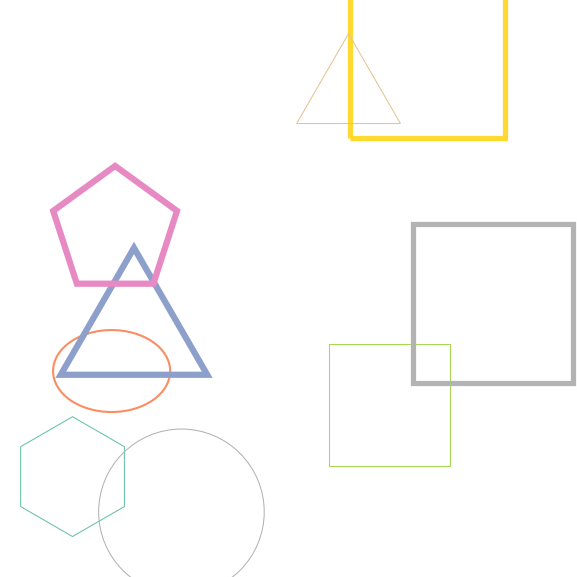[{"shape": "hexagon", "thickness": 0.5, "radius": 0.52, "center": [0.126, 0.174]}, {"shape": "oval", "thickness": 1, "radius": 0.51, "center": [0.193, 0.357]}, {"shape": "triangle", "thickness": 3, "radius": 0.73, "center": [0.232, 0.423]}, {"shape": "pentagon", "thickness": 3, "radius": 0.56, "center": [0.199, 0.599]}, {"shape": "square", "thickness": 0.5, "radius": 0.52, "center": [0.675, 0.298]}, {"shape": "square", "thickness": 2.5, "radius": 0.67, "center": [0.74, 0.894]}, {"shape": "triangle", "thickness": 0.5, "radius": 0.52, "center": [0.604, 0.837]}, {"shape": "square", "thickness": 2.5, "radius": 0.69, "center": [0.853, 0.474]}, {"shape": "circle", "thickness": 0.5, "radius": 0.72, "center": [0.314, 0.113]}]